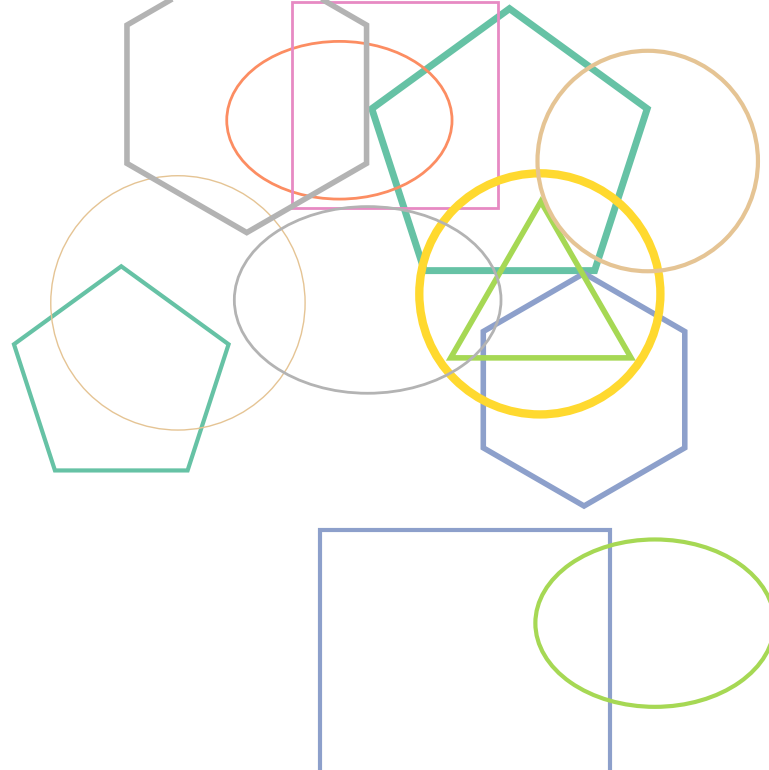[{"shape": "pentagon", "thickness": 2.5, "radius": 0.94, "center": [0.662, 0.801]}, {"shape": "pentagon", "thickness": 1.5, "radius": 0.73, "center": [0.157, 0.508]}, {"shape": "oval", "thickness": 1, "radius": 0.73, "center": [0.441, 0.844]}, {"shape": "hexagon", "thickness": 2, "radius": 0.76, "center": [0.758, 0.494]}, {"shape": "square", "thickness": 1.5, "radius": 0.94, "center": [0.604, 0.123]}, {"shape": "square", "thickness": 1, "radius": 0.67, "center": [0.513, 0.863]}, {"shape": "oval", "thickness": 1.5, "radius": 0.78, "center": [0.851, 0.191]}, {"shape": "triangle", "thickness": 2, "radius": 0.68, "center": [0.702, 0.603]}, {"shape": "circle", "thickness": 3, "radius": 0.78, "center": [0.701, 0.618]}, {"shape": "circle", "thickness": 1.5, "radius": 0.72, "center": [0.841, 0.791]}, {"shape": "circle", "thickness": 0.5, "radius": 0.83, "center": [0.231, 0.607]}, {"shape": "hexagon", "thickness": 2, "radius": 0.9, "center": [0.32, 0.878]}, {"shape": "oval", "thickness": 1, "radius": 0.87, "center": [0.477, 0.61]}]